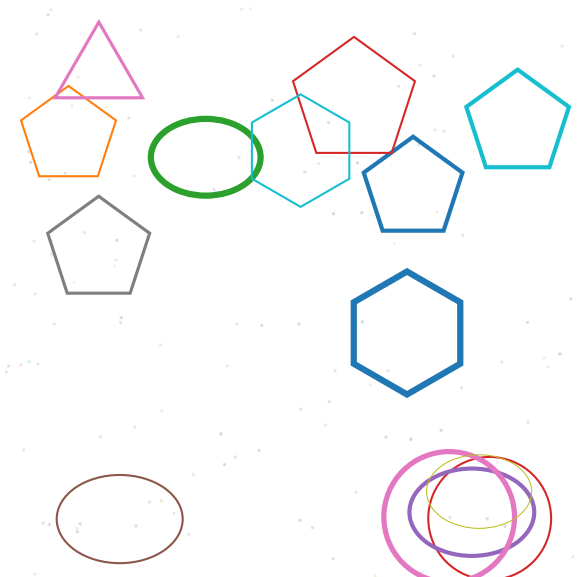[{"shape": "hexagon", "thickness": 3, "radius": 0.53, "center": [0.705, 0.423]}, {"shape": "pentagon", "thickness": 2, "radius": 0.45, "center": [0.715, 0.672]}, {"shape": "pentagon", "thickness": 1, "radius": 0.43, "center": [0.119, 0.764]}, {"shape": "oval", "thickness": 3, "radius": 0.48, "center": [0.356, 0.727]}, {"shape": "pentagon", "thickness": 1, "radius": 0.56, "center": [0.613, 0.824]}, {"shape": "circle", "thickness": 1, "radius": 0.53, "center": [0.848, 0.101]}, {"shape": "oval", "thickness": 2, "radius": 0.54, "center": [0.817, 0.112]}, {"shape": "oval", "thickness": 1, "radius": 0.55, "center": [0.207, 0.1]}, {"shape": "circle", "thickness": 2.5, "radius": 0.57, "center": [0.778, 0.104]}, {"shape": "triangle", "thickness": 1.5, "radius": 0.44, "center": [0.171, 0.874]}, {"shape": "pentagon", "thickness": 1.5, "radius": 0.46, "center": [0.171, 0.567]}, {"shape": "oval", "thickness": 0.5, "radius": 0.45, "center": [0.83, 0.148]}, {"shape": "pentagon", "thickness": 2, "radius": 0.47, "center": [0.896, 0.785]}, {"shape": "hexagon", "thickness": 1, "radius": 0.49, "center": [0.521, 0.738]}]